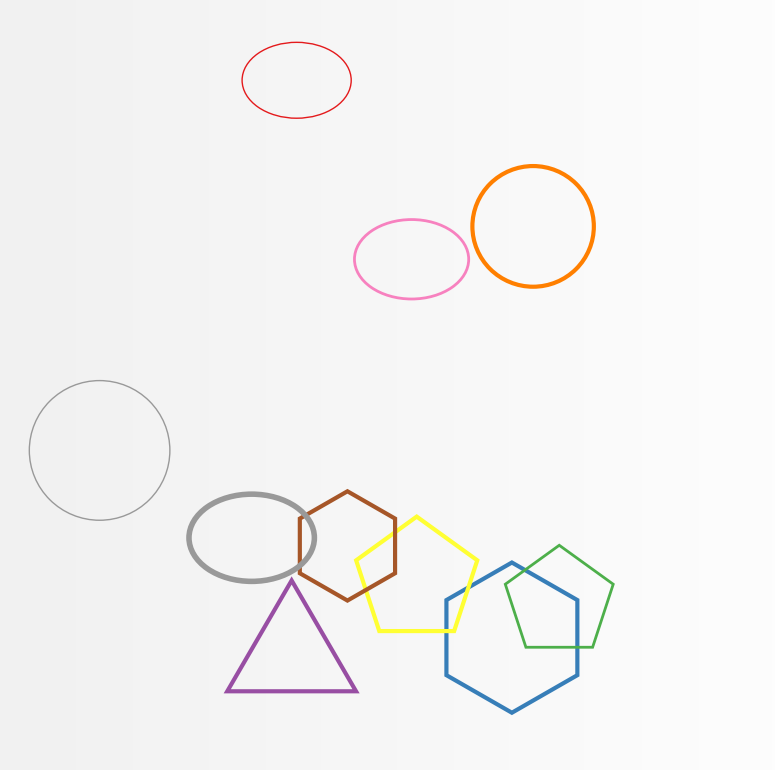[{"shape": "oval", "thickness": 0.5, "radius": 0.35, "center": [0.383, 0.896]}, {"shape": "hexagon", "thickness": 1.5, "radius": 0.49, "center": [0.661, 0.172]}, {"shape": "pentagon", "thickness": 1, "radius": 0.37, "center": [0.722, 0.219]}, {"shape": "triangle", "thickness": 1.5, "radius": 0.48, "center": [0.376, 0.15]}, {"shape": "circle", "thickness": 1.5, "radius": 0.39, "center": [0.688, 0.706]}, {"shape": "pentagon", "thickness": 1.5, "radius": 0.41, "center": [0.538, 0.247]}, {"shape": "hexagon", "thickness": 1.5, "radius": 0.35, "center": [0.448, 0.291]}, {"shape": "oval", "thickness": 1, "radius": 0.37, "center": [0.531, 0.663]}, {"shape": "circle", "thickness": 0.5, "radius": 0.45, "center": [0.129, 0.415]}, {"shape": "oval", "thickness": 2, "radius": 0.4, "center": [0.325, 0.302]}]